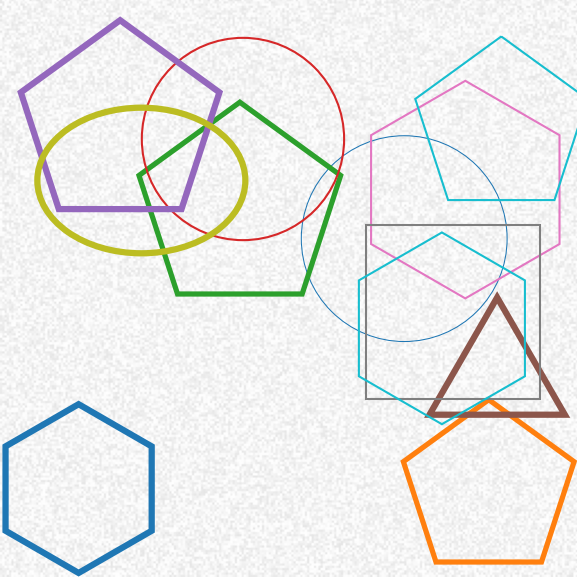[{"shape": "circle", "thickness": 0.5, "radius": 0.89, "center": [0.7, 0.586]}, {"shape": "hexagon", "thickness": 3, "radius": 0.73, "center": [0.136, 0.153]}, {"shape": "pentagon", "thickness": 2.5, "radius": 0.78, "center": [0.846, 0.152]}, {"shape": "pentagon", "thickness": 2.5, "radius": 0.92, "center": [0.415, 0.639]}, {"shape": "circle", "thickness": 1, "radius": 0.88, "center": [0.421, 0.758]}, {"shape": "pentagon", "thickness": 3, "radius": 0.9, "center": [0.208, 0.783]}, {"shape": "triangle", "thickness": 3, "radius": 0.68, "center": [0.861, 0.349]}, {"shape": "hexagon", "thickness": 1, "radius": 0.94, "center": [0.806, 0.671]}, {"shape": "square", "thickness": 1, "radius": 0.76, "center": [0.784, 0.459]}, {"shape": "oval", "thickness": 3, "radius": 0.9, "center": [0.245, 0.687]}, {"shape": "hexagon", "thickness": 1, "radius": 0.83, "center": [0.765, 0.431]}, {"shape": "pentagon", "thickness": 1, "radius": 0.78, "center": [0.868, 0.779]}]